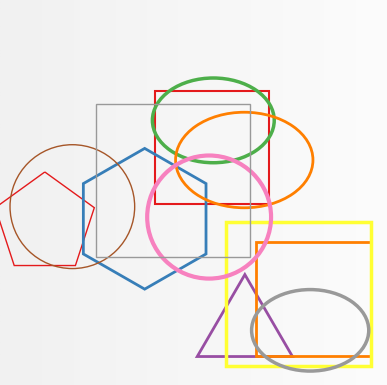[{"shape": "square", "thickness": 1.5, "radius": 0.73, "center": [0.547, 0.618]}, {"shape": "pentagon", "thickness": 1, "radius": 0.67, "center": [0.116, 0.419]}, {"shape": "hexagon", "thickness": 2, "radius": 0.91, "center": [0.373, 0.432]}, {"shape": "oval", "thickness": 2.5, "radius": 0.79, "center": [0.55, 0.687]}, {"shape": "triangle", "thickness": 2, "radius": 0.71, "center": [0.632, 0.145]}, {"shape": "square", "thickness": 2, "radius": 0.74, "center": [0.809, 0.224]}, {"shape": "oval", "thickness": 2, "radius": 0.89, "center": [0.63, 0.584]}, {"shape": "square", "thickness": 2.5, "radius": 0.94, "center": [0.771, 0.236]}, {"shape": "circle", "thickness": 1, "radius": 0.8, "center": [0.187, 0.463]}, {"shape": "circle", "thickness": 3, "radius": 0.8, "center": [0.54, 0.436]}, {"shape": "square", "thickness": 1, "radius": 0.99, "center": [0.447, 0.532]}, {"shape": "oval", "thickness": 2.5, "radius": 0.76, "center": [0.8, 0.142]}]